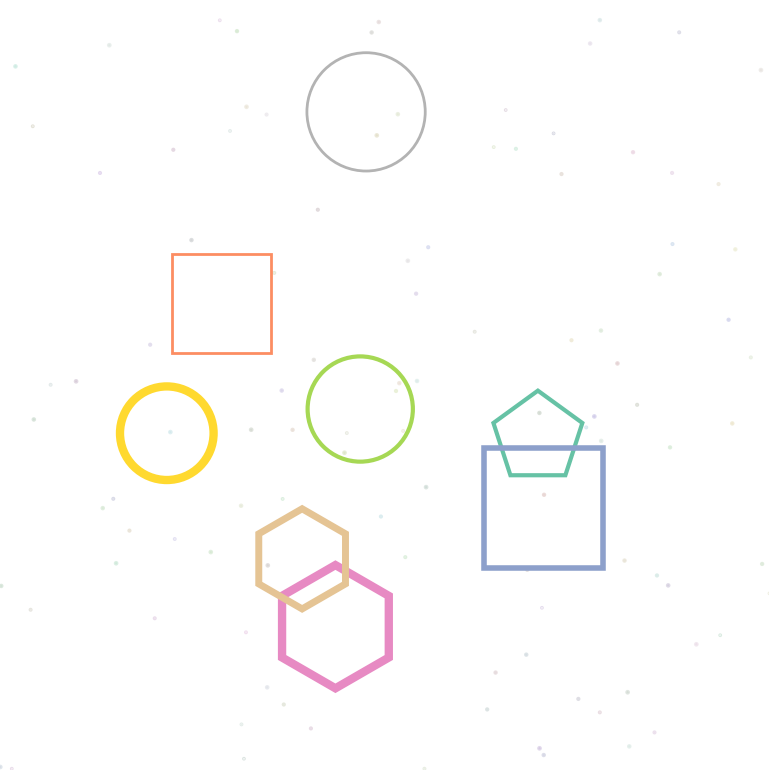[{"shape": "pentagon", "thickness": 1.5, "radius": 0.3, "center": [0.699, 0.432]}, {"shape": "square", "thickness": 1, "radius": 0.32, "center": [0.288, 0.606]}, {"shape": "square", "thickness": 2, "radius": 0.39, "center": [0.706, 0.34]}, {"shape": "hexagon", "thickness": 3, "radius": 0.4, "center": [0.436, 0.186]}, {"shape": "circle", "thickness": 1.5, "radius": 0.34, "center": [0.468, 0.469]}, {"shape": "circle", "thickness": 3, "radius": 0.3, "center": [0.217, 0.437]}, {"shape": "hexagon", "thickness": 2.5, "radius": 0.33, "center": [0.392, 0.274]}, {"shape": "circle", "thickness": 1, "radius": 0.38, "center": [0.475, 0.855]}]